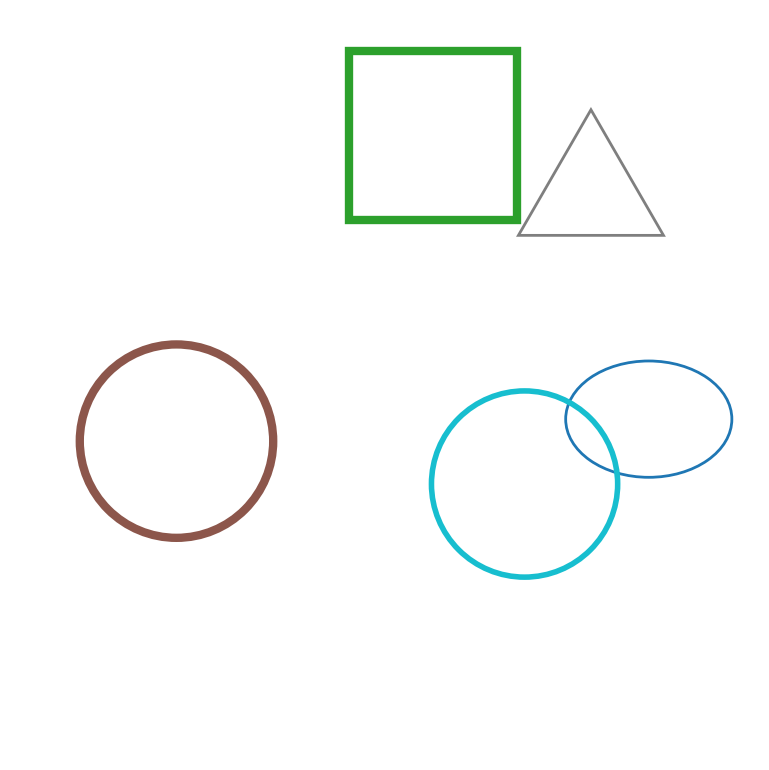[{"shape": "oval", "thickness": 1, "radius": 0.54, "center": [0.843, 0.456]}, {"shape": "square", "thickness": 3, "radius": 0.55, "center": [0.563, 0.824]}, {"shape": "circle", "thickness": 3, "radius": 0.63, "center": [0.229, 0.427]}, {"shape": "triangle", "thickness": 1, "radius": 0.54, "center": [0.767, 0.749]}, {"shape": "circle", "thickness": 2, "radius": 0.6, "center": [0.681, 0.371]}]